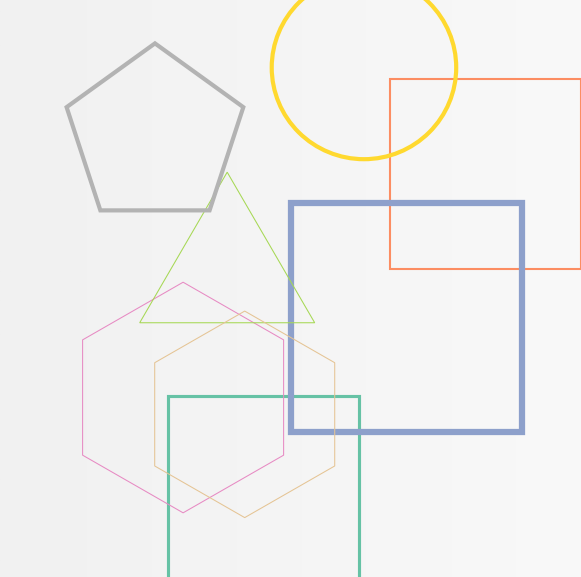[{"shape": "square", "thickness": 1.5, "radius": 0.82, "center": [0.453, 0.15]}, {"shape": "square", "thickness": 1, "radius": 0.82, "center": [0.836, 0.698]}, {"shape": "square", "thickness": 3, "radius": 0.99, "center": [0.699, 0.449]}, {"shape": "hexagon", "thickness": 0.5, "radius": 1.0, "center": [0.315, 0.311]}, {"shape": "triangle", "thickness": 0.5, "radius": 0.87, "center": [0.391, 0.527]}, {"shape": "circle", "thickness": 2, "radius": 0.79, "center": [0.626, 0.882]}, {"shape": "hexagon", "thickness": 0.5, "radius": 0.89, "center": [0.421, 0.282]}, {"shape": "pentagon", "thickness": 2, "radius": 0.8, "center": [0.267, 0.764]}]